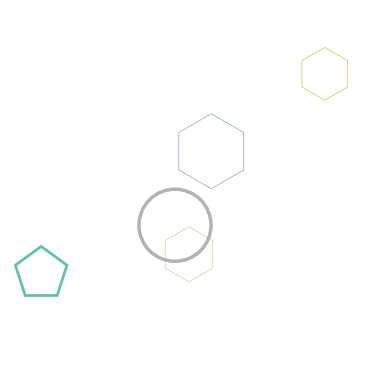[{"shape": "pentagon", "thickness": 2, "radius": 0.35, "center": [0.107, 0.289]}, {"shape": "hexagon", "thickness": 0.5, "radius": 0.49, "center": [0.549, 0.607]}, {"shape": "hexagon", "thickness": 0.5, "radius": 0.34, "center": [0.844, 0.808]}, {"shape": "hexagon", "thickness": 0.5, "radius": 0.36, "center": [0.491, 0.339]}, {"shape": "circle", "thickness": 2.5, "radius": 0.47, "center": [0.455, 0.415]}]